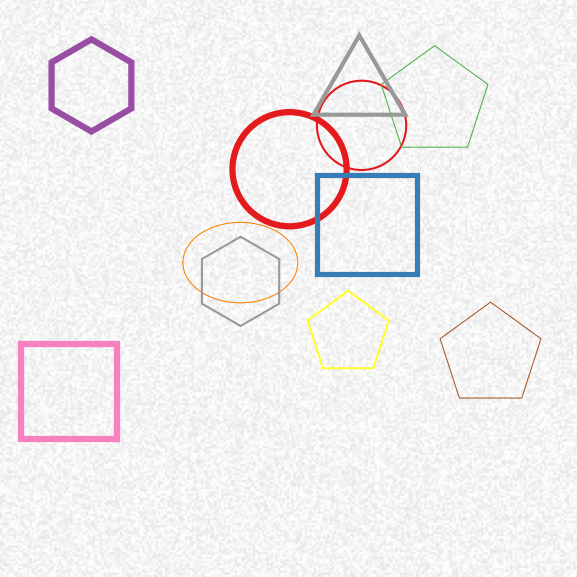[{"shape": "circle", "thickness": 1, "radius": 0.39, "center": [0.626, 0.782]}, {"shape": "circle", "thickness": 3, "radius": 0.49, "center": [0.501, 0.706]}, {"shape": "square", "thickness": 2.5, "radius": 0.43, "center": [0.635, 0.61]}, {"shape": "pentagon", "thickness": 0.5, "radius": 0.49, "center": [0.753, 0.823]}, {"shape": "hexagon", "thickness": 3, "radius": 0.4, "center": [0.158, 0.851]}, {"shape": "oval", "thickness": 0.5, "radius": 0.5, "center": [0.416, 0.544]}, {"shape": "pentagon", "thickness": 1, "radius": 0.37, "center": [0.603, 0.421]}, {"shape": "pentagon", "thickness": 0.5, "radius": 0.46, "center": [0.849, 0.384]}, {"shape": "square", "thickness": 3, "radius": 0.41, "center": [0.119, 0.321]}, {"shape": "hexagon", "thickness": 1, "radius": 0.39, "center": [0.417, 0.512]}, {"shape": "triangle", "thickness": 2, "radius": 0.46, "center": [0.622, 0.846]}]